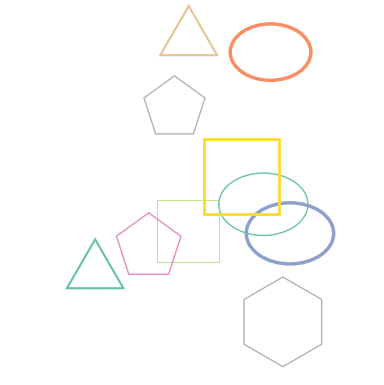[{"shape": "oval", "thickness": 1, "radius": 0.58, "center": [0.684, 0.469]}, {"shape": "triangle", "thickness": 1.5, "radius": 0.42, "center": [0.247, 0.294]}, {"shape": "oval", "thickness": 2.5, "radius": 0.52, "center": [0.703, 0.865]}, {"shape": "oval", "thickness": 2.5, "radius": 0.57, "center": [0.753, 0.394]}, {"shape": "pentagon", "thickness": 1, "radius": 0.44, "center": [0.386, 0.359]}, {"shape": "square", "thickness": 0.5, "radius": 0.4, "center": [0.488, 0.4]}, {"shape": "square", "thickness": 2, "radius": 0.49, "center": [0.627, 0.543]}, {"shape": "triangle", "thickness": 1.5, "radius": 0.43, "center": [0.49, 0.899]}, {"shape": "pentagon", "thickness": 1, "radius": 0.42, "center": [0.453, 0.72]}, {"shape": "hexagon", "thickness": 1, "radius": 0.58, "center": [0.735, 0.164]}]